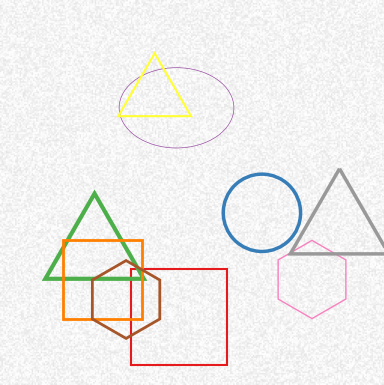[{"shape": "square", "thickness": 1.5, "radius": 0.62, "center": [0.466, 0.177]}, {"shape": "circle", "thickness": 2.5, "radius": 0.5, "center": [0.68, 0.447]}, {"shape": "triangle", "thickness": 3, "radius": 0.74, "center": [0.246, 0.35]}, {"shape": "oval", "thickness": 0.5, "radius": 0.75, "center": [0.458, 0.72]}, {"shape": "square", "thickness": 2, "radius": 0.51, "center": [0.265, 0.275]}, {"shape": "triangle", "thickness": 1.5, "radius": 0.54, "center": [0.402, 0.753]}, {"shape": "hexagon", "thickness": 2, "radius": 0.51, "center": [0.327, 0.222]}, {"shape": "hexagon", "thickness": 1, "radius": 0.51, "center": [0.81, 0.274]}, {"shape": "triangle", "thickness": 2.5, "radius": 0.74, "center": [0.882, 0.414]}]